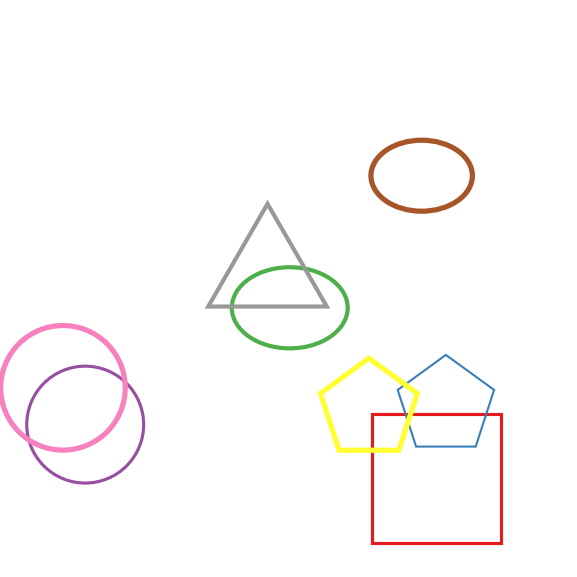[{"shape": "square", "thickness": 1.5, "radius": 0.56, "center": [0.755, 0.171]}, {"shape": "pentagon", "thickness": 1, "radius": 0.44, "center": [0.772, 0.297]}, {"shape": "oval", "thickness": 2, "radius": 0.5, "center": [0.502, 0.466]}, {"shape": "circle", "thickness": 1.5, "radius": 0.51, "center": [0.148, 0.264]}, {"shape": "pentagon", "thickness": 2.5, "radius": 0.44, "center": [0.639, 0.291]}, {"shape": "oval", "thickness": 2.5, "radius": 0.44, "center": [0.73, 0.695]}, {"shape": "circle", "thickness": 2.5, "radius": 0.54, "center": [0.109, 0.328]}, {"shape": "triangle", "thickness": 2, "radius": 0.59, "center": [0.463, 0.528]}]